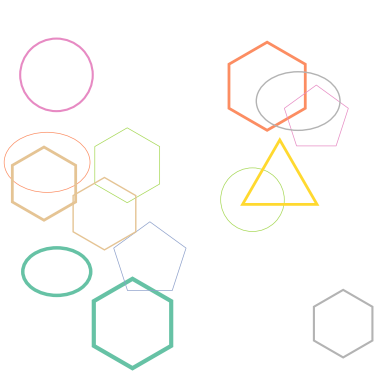[{"shape": "hexagon", "thickness": 3, "radius": 0.58, "center": [0.344, 0.16]}, {"shape": "oval", "thickness": 2.5, "radius": 0.44, "center": [0.147, 0.294]}, {"shape": "hexagon", "thickness": 2, "radius": 0.57, "center": [0.694, 0.776]}, {"shape": "oval", "thickness": 0.5, "radius": 0.56, "center": [0.122, 0.578]}, {"shape": "pentagon", "thickness": 0.5, "radius": 0.49, "center": [0.389, 0.325]}, {"shape": "pentagon", "thickness": 0.5, "radius": 0.44, "center": [0.822, 0.692]}, {"shape": "circle", "thickness": 1.5, "radius": 0.47, "center": [0.147, 0.806]}, {"shape": "hexagon", "thickness": 0.5, "radius": 0.49, "center": [0.33, 0.571]}, {"shape": "circle", "thickness": 0.5, "radius": 0.41, "center": [0.656, 0.481]}, {"shape": "triangle", "thickness": 2, "radius": 0.56, "center": [0.727, 0.525]}, {"shape": "hexagon", "thickness": 2, "radius": 0.48, "center": [0.114, 0.523]}, {"shape": "hexagon", "thickness": 1, "radius": 0.47, "center": [0.271, 0.445]}, {"shape": "hexagon", "thickness": 1.5, "radius": 0.44, "center": [0.891, 0.159]}, {"shape": "oval", "thickness": 1, "radius": 0.54, "center": [0.774, 0.738]}]